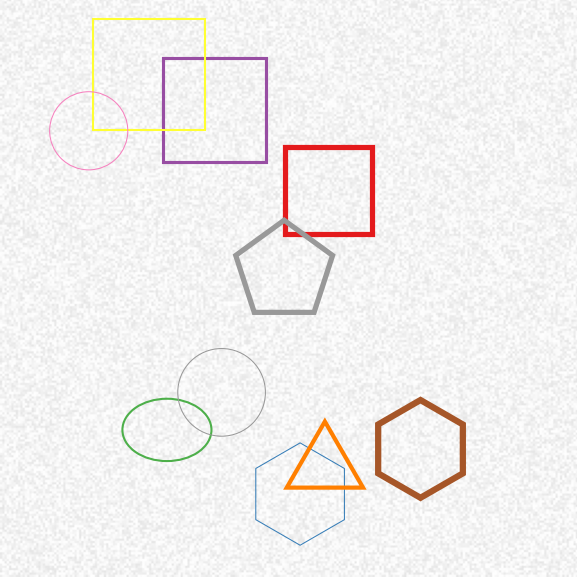[{"shape": "square", "thickness": 2.5, "radius": 0.37, "center": [0.569, 0.669]}, {"shape": "hexagon", "thickness": 0.5, "radius": 0.44, "center": [0.52, 0.144]}, {"shape": "oval", "thickness": 1, "radius": 0.39, "center": [0.289, 0.255]}, {"shape": "square", "thickness": 1.5, "radius": 0.45, "center": [0.371, 0.808]}, {"shape": "triangle", "thickness": 2, "radius": 0.38, "center": [0.563, 0.193]}, {"shape": "square", "thickness": 1, "radius": 0.48, "center": [0.258, 0.87]}, {"shape": "hexagon", "thickness": 3, "radius": 0.42, "center": [0.728, 0.222]}, {"shape": "circle", "thickness": 0.5, "radius": 0.34, "center": [0.154, 0.773]}, {"shape": "pentagon", "thickness": 2.5, "radius": 0.44, "center": [0.492, 0.53]}, {"shape": "circle", "thickness": 0.5, "radius": 0.38, "center": [0.384, 0.32]}]